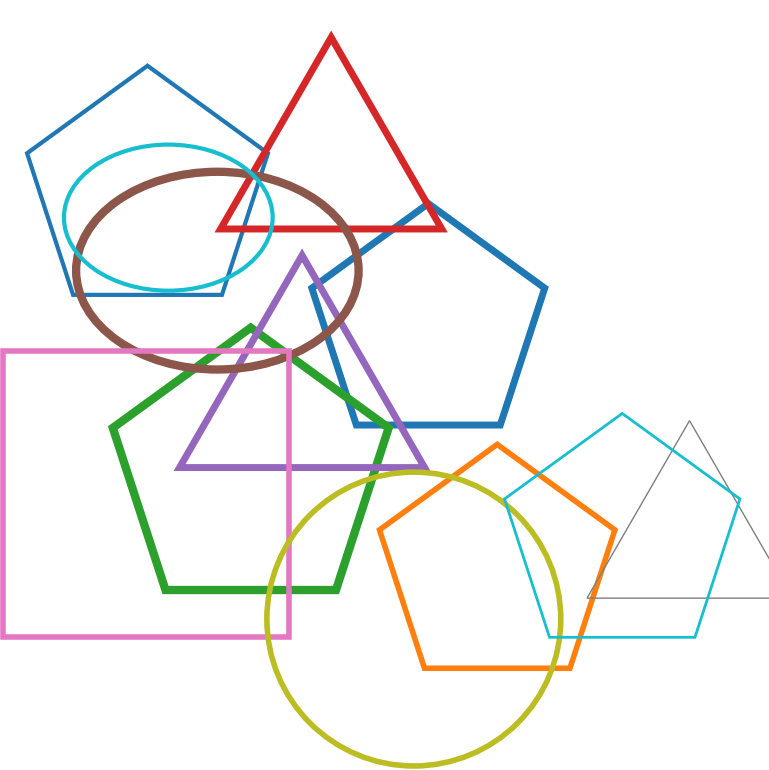[{"shape": "pentagon", "thickness": 1.5, "radius": 0.82, "center": [0.192, 0.75]}, {"shape": "pentagon", "thickness": 2.5, "radius": 0.8, "center": [0.556, 0.577]}, {"shape": "pentagon", "thickness": 2, "radius": 0.8, "center": [0.646, 0.262]}, {"shape": "pentagon", "thickness": 3, "radius": 0.94, "center": [0.326, 0.386]}, {"shape": "triangle", "thickness": 2.5, "radius": 0.83, "center": [0.43, 0.786]}, {"shape": "triangle", "thickness": 2.5, "radius": 0.92, "center": [0.392, 0.485]}, {"shape": "oval", "thickness": 3, "radius": 0.92, "center": [0.282, 0.649]}, {"shape": "square", "thickness": 2, "radius": 0.93, "center": [0.19, 0.359]}, {"shape": "triangle", "thickness": 0.5, "radius": 0.77, "center": [0.895, 0.3]}, {"shape": "circle", "thickness": 2, "radius": 0.95, "center": [0.537, 0.196]}, {"shape": "oval", "thickness": 1.5, "radius": 0.68, "center": [0.219, 0.717]}, {"shape": "pentagon", "thickness": 1, "radius": 0.8, "center": [0.808, 0.302]}]